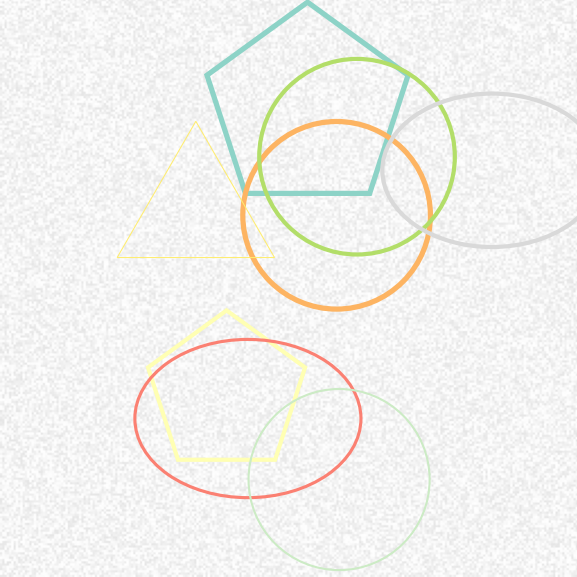[{"shape": "pentagon", "thickness": 2.5, "radius": 0.92, "center": [0.533, 0.812]}, {"shape": "pentagon", "thickness": 2, "radius": 0.71, "center": [0.392, 0.319]}, {"shape": "oval", "thickness": 1.5, "radius": 0.98, "center": [0.429, 0.274]}, {"shape": "circle", "thickness": 2.5, "radius": 0.81, "center": [0.583, 0.626]}, {"shape": "circle", "thickness": 2, "radius": 0.85, "center": [0.618, 0.728]}, {"shape": "oval", "thickness": 2, "radius": 0.95, "center": [0.852, 0.704]}, {"shape": "circle", "thickness": 1, "radius": 0.78, "center": [0.587, 0.169]}, {"shape": "triangle", "thickness": 0.5, "radius": 0.79, "center": [0.339, 0.632]}]